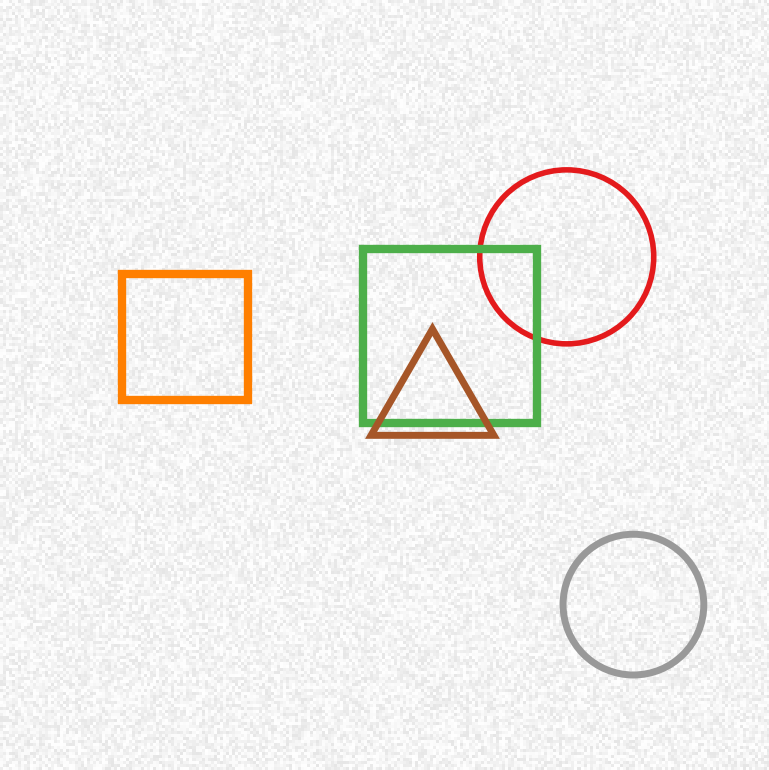[{"shape": "circle", "thickness": 2, "radius": 0.56, "center": [0.736, 0.666]}, {"shape": "square", "thickness": 3, "radius": 0.56, "center": [0.584, 0.564]}, {"shape": "square", "thickness": 3, "radius": 0.41, "center": [0.241, 0.562]}, {"shape": "triangle", "thickness": 2.5, "radius": 0.46, "center": [0.562, 0.481]}, {"shape": "circle", "thickness": 2.5, "radius": 0.46, "center": [0.823, 0.215]}]